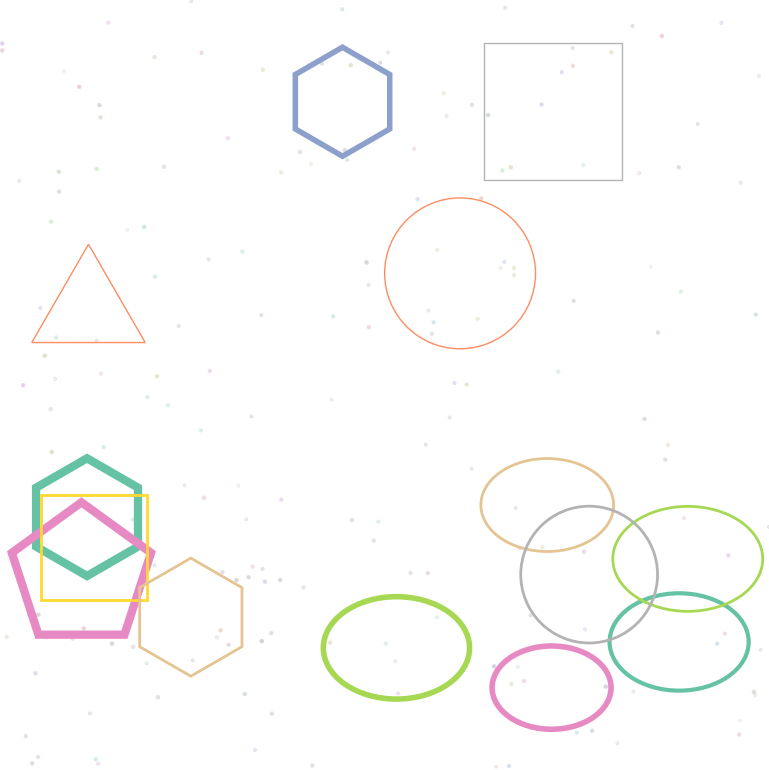[{"shape": "hexagon", "thickness": 3, "radius": 0.38, "center": [0.113, 0.328]}, {"shape": "oval", "thickness": 1.5, "radius": 0.45, "center": [0.882, 0.166]}, {"shape": "circle", "thickness": 0.5, "radius": 0.49, "center": [0.597, 0.645]}, {"shape": "triangle", "thickness": 0.5, "radius": 0.43, "center": [0.115, 0.598]}, {"shape": "hexagon", "thickness": 2, "radius": 0.35, "center": [0.445, 0.868]}, {"shape": "pentagon", "thickness": 3, "radius": 0.48, "center": [0.106, 0.253]}, {"shape": "oval", "thickness": 2, "radius": 0.39, "center": [0.716, 0.107]}, {"shape": "oval", "thickness": 1, "radius": 0.49, "center": [0.893, 0.274]}, {"shape": "oval", "thickness": 2, "radius": 0.47, "center": [0.515, 0.159]}, {"shape": "square", "thickness": 1, "radius": 0.34, "center": [0.122, 0.289]}, {"shape": "oval", "thickness": 1, "radius": 0.43, "center": [0.711, 0.344]}, {"shape": "hexagon", "thickness": 1, "radius": 0.38, "center": [0.248, 0.198]}, {"shape": "circle", "thickness": 1, "radius": 0.44, "center": [0.765, 0.254]}, {"shape": "square", "thickness": 0.5, "radius": 0.45, "center": [0.718, 0.855]}]